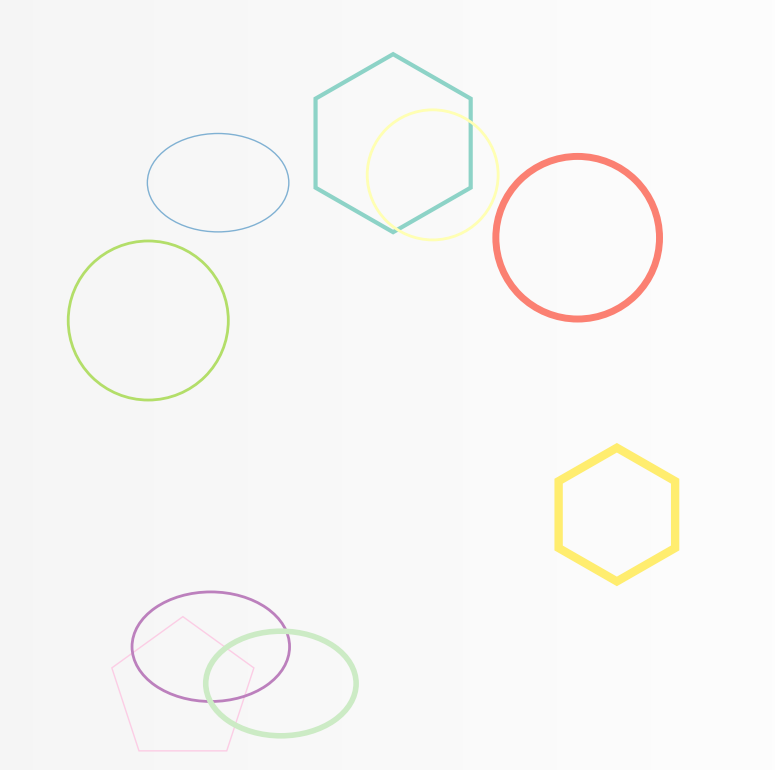[{"shape": "hexagon", "thickness": 1.5, "radius": 0.58, "center": [0.507, 0.814]}, {"shape": "circle", "thickness": 1, "radius": 0.42, "center": [0.558, 0.773]}, {"shape": "circle", "thickness": 2.5, "radius": 0.53, "center": [0.745, 0.691]}, {"shape": "oval", "thickness": 0.5, "radius": 0.46, "center": [0.281, 0.763]}, {"shape": "circle", "thickness": 1, "radius": 0.52, "center": [0.191, 0.584]}, {"shape": "pentagon", "thickness": 0.5, "radius": 0.48, "center": [0.236, 0.103]}, {"shape": "oval", "thickness": 1, "radius": 0.51, "center": [0.272, 0.16]}, {"shape": "oval", "thickness": 2, "radius": 0.49, "center": [0.362, 0.112]}, {"shape": "hexagon", "thickness": 3, "radius": 0.43, "center": [0.796, 0.332]}]